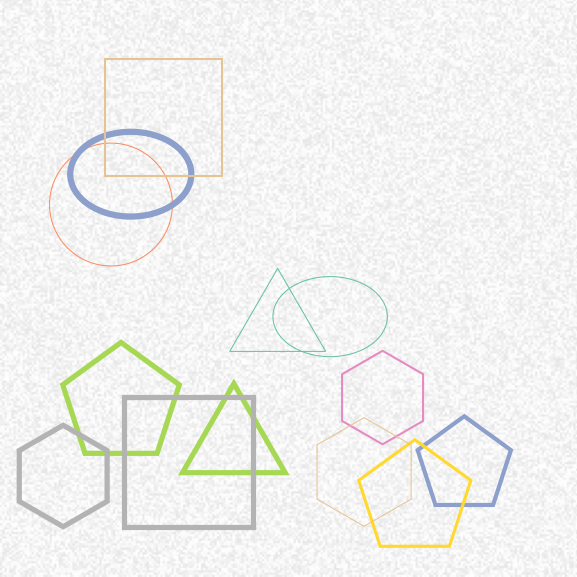[{"shape": "triangle", "thickness": 0.5, "radius": 0.48, "center": [0.481, 0.439]}, {"shape": "oval", "thickness": 0.5, "radius": 0.5, "center": [0.572, 0.451]}, {"shape": "circle", "thickness": 0.5, "radius": 0.53, "center": [0.192, 0.645]}, {"shape": "oval", "thickness": 3, "radius": 0.52, "center": [0.226, 0.698]}, {"shape": "pentagon", "thickness": 2, "radius": 0.42, "center": [0.804, 0.193]}, {"shape": "hexagon", "thickness": 1, "radius": 0.4, "center": [0.662, 0.311]}, {"shape": "triangle", "thickness": 2.5, "radius": 0.51, "center": [0.405, 0.232]}, {"shape": "pentagon", "thickness": 2.5, "radius": 0.53, "center": [0.21, 0.3]}, {"shape": "pentagon", "thickness": 1.5, "radius": 0.51, "center": [0.718, 0.136]}, {"shape": "square", "thickness": 1, "radius": 0.51, "center": [0.283, 0.796]}, {"shape": "hexagon", "thickness": 0.5, "radius": 0.47, "center": [0.63, 0.182]}, {"shape": "hexagon", "thickness": 2.5, "radius": 0.44, "center": [0.109, 0.175]}, {"shape": "square", "thickness": 2.5, "radius": 0.56, "center": [0.326, 0.2]}]